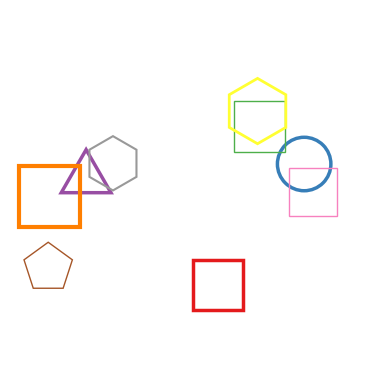[{"shape": "square", "thickness": 2.5, "radius": 0.33, "center": [0.567, 0.26]}, {"shape": "circle", "thickness": 2.5, "radius": 0.35, "center": [0.79, 0.574]}, {"shape": "square", "thickness": 1, "radius": 0.33, "center": [0.675, 0.672]}, {"shape": "triangle", "thickness": 2.5, "radius": 0.37, "center": [0.224, 0.537]}, {"shape": "square", "thickness": 3, "radius": 0.39, "center": [0.129, 0.489]}, {"shape": "hexagon", "thickness": 2, "radius": 0.42, "center": [0.669, 0.712]}, {"shape": "pentagon", "thickness": 1, "radius": 0.33, "center": [0.125, 0.305]}, {"shape": "square", "thickness": 1, "radius": 0.31, "center": [0.812, 0.502]}, {"shape": "hexagon", "thickness": 1.5, "radius": 0.35, "center": [0.293, 0.576]}]